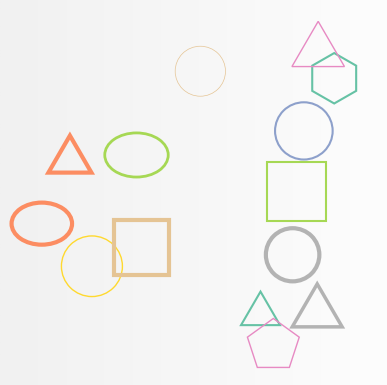[{"shape": "hexagon", "thickness": 1.5, "radius": 0.33, "center": [0.862, 0.797]}, {"shape": "triangle", "thickness": 1.5, "radius": 0.29, "center": [0.672, 0.185]}, {"shape": "triangle", "thickness": 3, "radius": 0.32, "center": [0.18, 0.584]}, {"shape": "oval", "thickness": 3, "radius": 0.39, "center": [0.108, 0.419]}, {"shape": "circle", "thickness": 1.5, "radius": 0.37, "center": [0.784, 0.66]}, {"shape": "pentagon", "thickness": 1, "radius": 0.35, "center": [0.705, 0.103]}, {"shape": "triangle", "thickness": 1, "radius": 0.39, "center": [0.821, 0.866]}, {"shape": "oval", "thickness": 2, "radius": 0.41, "center": [0.352, 0.597]}, {"shape": "square", "thickness": 1.5, "radius": 0.39, "center": [0.765, 0.502]}, {"shape": "circle", "thickness": 1, "radius": 0.39, "center": [0.237, 0.308]}, {"shape": "circle", "thickness": 0.5, "radius": 0.32, "center": [0.517, 0.815]}, {"shape": "square", "thickness": 3, "radius": 0.36, "center": [0.365, 0.356]}, {"shape": "circle", "thickness": 3, "radius": 0.35, "center": [0.755, 0.338]}, {"shape": "triangle", "thickness": 2.5, "radius": 0.37, "center": [0.819, 0.188]}]